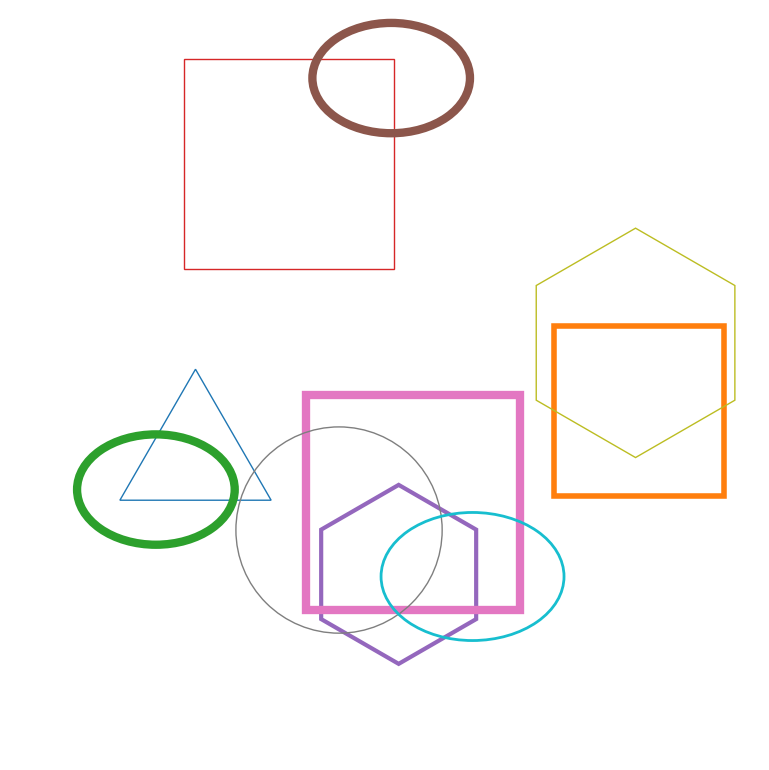[{"shape": "triangle", "thickness": 0.5, "radius": 0.57, "center": [0.254, 0.407]}, {"shape": "square", "thickness": 2, "radius": 0.55, "center": [0.83, 0.466]}, {"shape": "oval", "thickness": 3, "radius": 0.51, "center": [0.202, 0.364]}, {"shape": "square", "thickness": 0.5, "radius": 0.68, "center": [0.376, 0.787]}, {"shape": "hexagon", "thickness": 1.5, "radius": 0.58, "center": [0.518, 0.254]}, {"shape": "oval", "thickness": 3, "radius": 0.51, "center": [0.508, 0.899]}, {"shape": "square", "thickness": 3, "radius": 0.7, "center": [0.536, 0.348]}, {"shape": "circle", "thickness": 0.5, "radius": 0.67, "center": [0.44, 0.312]}, {"shape": "hexagon", "thickness": 0.5, "radius": 0.74, "center": [0.825, 0.555]}, {"shape": "oval", "thickness": 1, "radius": 0.59, "center": [0.614, 0.251]}]